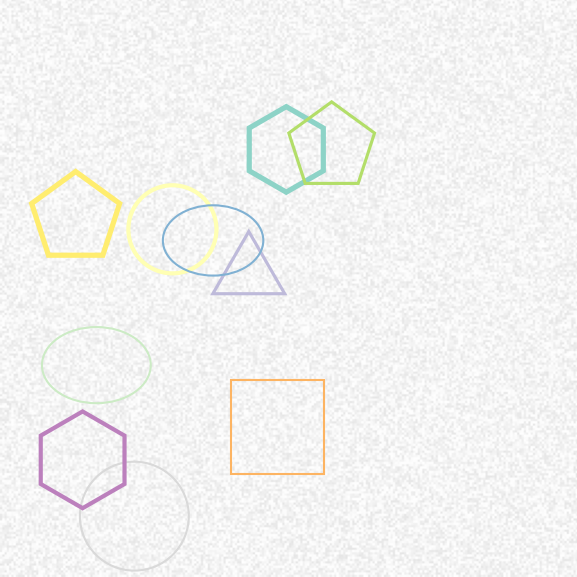[{"shape": "hexagon", "thickness": 2.5, "radius": 0.37, "center": [0.496, 0.74]}, {"shape": "circle", "thickness": 2, "radius": 0.38, "center": [0.299, 0.602]}, {"shape": "triangle", "thickness": 1.5, "radius": 0.36, "center": [0.431, 0.526]}, {"shape": "oval", "thickness": 1, "radius": 0.43, "center": [0.369, 0.583]}, {"shape": "square", "thickness": 1, "radius": 0.41, "center": [0.48, 0.26]}, {"shape": "pentagon", "thickness": 1.5, "radius": 0.39, "center": [0.574, 0.745]}, {"shape": "circle", "thickness": 1, "radius": 0.47, "center": [0.233, 0.105]}, {"shape": "hexagon", "thickness": 2, "radius": 0.42, "center": [0.143, 0.203]}, {"shape": "oval", "thickness": 1, "radius": 0.47, "center": [0.167, 0.367]}, {"shape": "pentagon", "thickness": 2.5, "radius": 0.4, "center": [0.131, 0.622]}]